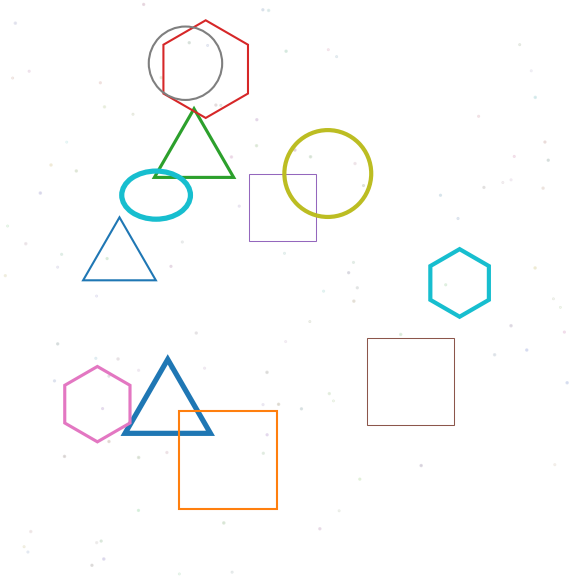[{"shape": "triangle", "thickness": 2.5, "radius": 0.43, "center": [0.29, 0.291]}, {"shape": "triangle", "thickness": 1, "radius": 0.36, "center": [0.207, 0.55]}, {"shape": "square", "thickness": 1, "radius": 0.43, "center": [0.394, 0.202]}, {"shape": "triangle", "thickness": 1.5, "radius": 0.4, "center": [0.336, 0.732]}, {"shape": "hexagon", "thickness": 1, "radius": 0.42, "center": [0.356, 0.879]}, {"shape": "square", "thickness": 0.5, "radius": 0.29, "center": [0.488, 0.64]}, {"shape": "square", "thickness": 0.5, "radius": 0.38, "center": [0.711, 0.339]}, {"shape": "hexagon", "thickness": 1.5, "radius": 0.33, "center": [0.169, 0.299]}, {"shape": "circle", "thickness": 1, "radius": 0.32, "center": [0.321, 0.89]}, {"shape": "circle", "thickness": 2, "radius": 0.38, "center": [0.568, 0.699]}, {"shape": "oval", "thickness": 2.5, "radius": 0.3, "center": [0.27, 0.661]}, {"shape": "hexagon", "thickness": 2, "radius": 0.29, "center": [0.796, 0.509]}]